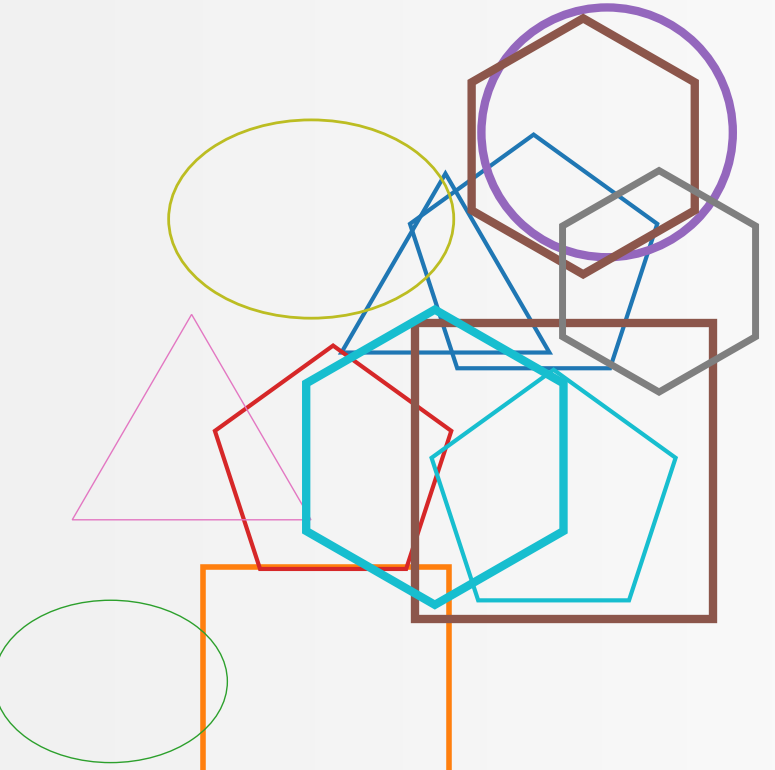[{"shape": "triangle", "thickness": 1.5, "radius": 0.77, "center": [0.575, 0.62]}, {"shape": "pentagon", "thickness": 1.5, "radius": 0.84, "center": [0.689, 0.657]}, {"shape": "square", "thickness": 2, "radius": 0.79, "center": [0.42, 0.105]}, {"shape": "oval", "thickness": 0.5, "radius": 0.75, "center": [0.143, 0.115]}, {"shape": "pentagon", "thickness": 1.5, "radius": 0.8, "center": [0.43, 0.391]}, {"shape": "circle", "thickness": 3, "radius": 0.81, "center": [0.783, 0.828]}, {"shape": "hexagon", "thickness": 3, "radius": 0.83, "center": [0.753, 0.81]}, {"shape": "square", "thickness": 3, "radius": 0.96, "center": [0.728, 0.388]}, {"shape": "triangle", "thickness": 0.5, "radius": 0.89, "center": [0.247, 0.414]}, {"shape": "hexagon", "thickness": 2.5, "radius": 0.72, "center": [0.85, 0.635]}, {"shape": "oval", "thickness": 1, "radius": 0.92, "center": [0.402, 0.716]}, {"shape": "hexagon", "thickness": 3, "radius": 0.96, "center": [0.561, 0.406]}, {"shape": "pentagon", "thickness": 1.5, "radius": 0.83, "center": [0.714, 0.354]}]